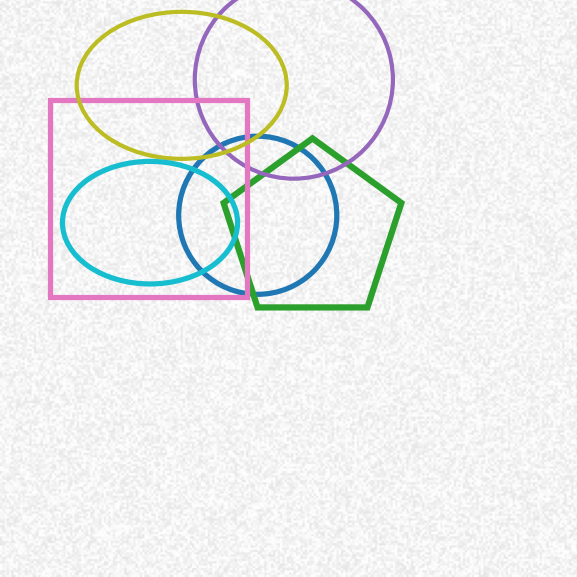[{"shape": "circle", "thickness": 2.5, "radius": 0.68, "center": [0.446, 0.626]}, {"shape": "pentagon", "thickness": 3, "radius": 0.81, "center": [0.541, 0.598]}, {"shape": "circle", "thickness": 2, "radius": 0.86, "center": [0.509, 0.861]}, {"shape": "square", "thickness": 2.5, "radius": 0.85, "center": [0.257, 0.656]}, {"shape": "oval", "thickness": 2, "radius": 0.91, "center": [0.315, 0.851]}, {"shape": "oval", "thickness": 2.5, "radius": 0.76, "center": [0.26, 0.614]}]